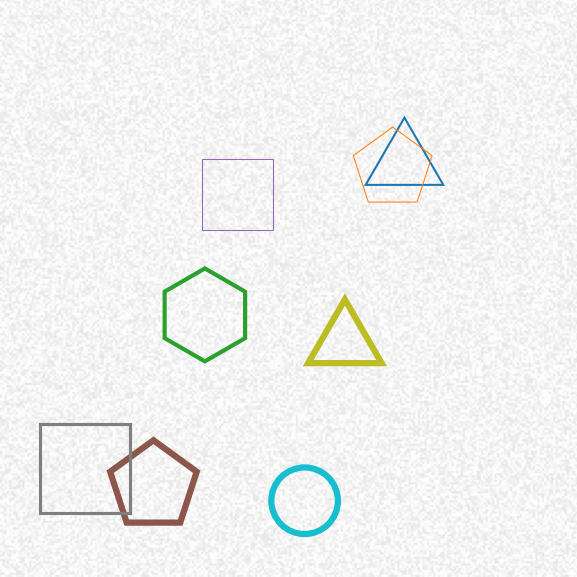[{"shape": "triangle", "thickness": 1, "radius": 0.39, "center": [0.7, 0.718]}, {"shape": "pentagon", "thickness": 0.5, "radius": 0.36, "center": [0.68, 0.707]}, {"shape": "hexagon", "thickness": 2, "radius": 0.4, "center": [0.355, 0.454]}, {"shape": "square", "thickness": 0.5, "radius": 0.31, "center": [0.411, 0.663]}, {"shape": "pentagon", "thickness": 3, "radius": 0.39, "center": [0.266, 0.158]}, {"shape": "square", "thickness": 1.5, "radius": 0.39, "center": [0.147, 0.188]}, {"shape": "triangle", "thickness": 3, "radius": 0.37, "center": [0.597, 0.407]}, {"shape": "circle", "thickness": 3, "radius": 0.29, "center": [0.527, 0.132]}]